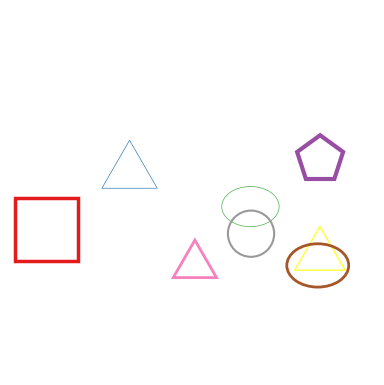[{"shape": "square", "thickness": 2.5, "radius": 0.41, "center": [0.12, 0.403]}, {"shape": "triangle", "thickness": 0.5, "radius": 0.42, "center": [0.337, 0.553]}, {"shape": "oval", "thickness": 0.5, "radius": 0.37, "center": [0.65, 0.463]}, {"shape": "pentagon", "thickness": 3, "radius": 0.31, "center": [0.831, 0.586]}, {"shape": "triangle", "thickness": 1, "radius": 0.38, "center": [0.831, 0.336]}, {"shape": "oval", "thickness": 2, "radius": 0.4, "center": [0.825, 0.311]}, {"shape": "triangle", "thickness": 2, "radius": 0.32, "center": [0.506, 0.311]}, {"shape": "circle", "thickness": 1.5, "radius": 0.3, "center": [0.652, 0.393]}]